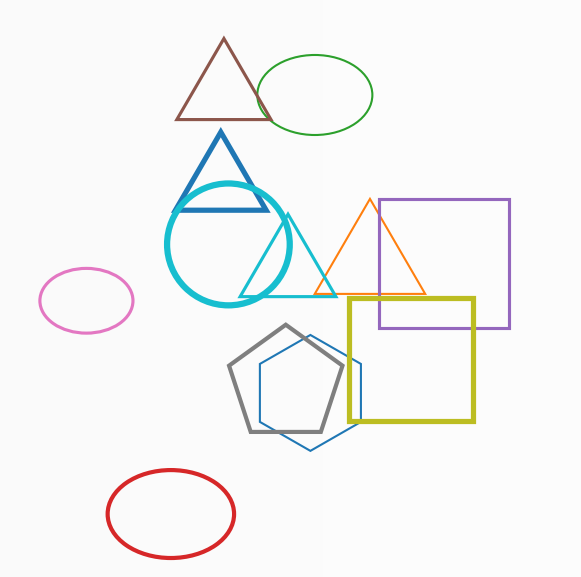[{"shape": "hexagon", "thickness": 1, "radius": 0.5, "center": [0.534, 0.319]}, {"shape": "triangle", "thickness": 2.5, "radius": 0.45, "center": [0.38, 0.68]}, {"shape": "triangle", "thickness": 1, "radius": 0.55, "center": [0.637, 0.545]}, {"shape": "oval", "thickness": 1, "radius": 0.49, "center": [0.542, 0.835]}, {"shape": "oval", "thickness": 2, "radius": 0.54, "center": [0.294, 0.109]}, {"shape": "square", "thickness": 1.5, "radius": 0.56, "center": [0.763, 0.543]}, {"shape": "triangle", "thickness": 1.5, "radius": 0.47, "center": [0.385, 0.839]}, {"shape": "oval", "thickness": 1.5, "radius": 0.4, "center": [0.149, 0.478]}, {"shape": "pentagon", "thickness": 2, "radius": 0.51, "center": [0.492, 0.334]}, {"shape": "square", "thickness": 2.5, "radius": 0.53, "center": [0.707, 0.377]}, {"shape": "triangle", "thickness": 1.5, "radius": 0.48, "center": [0.495, 0.533]}, {"shape": "circle", "thickness": 3, "radius": 0.53, "center": [0.393, 0.576]}]